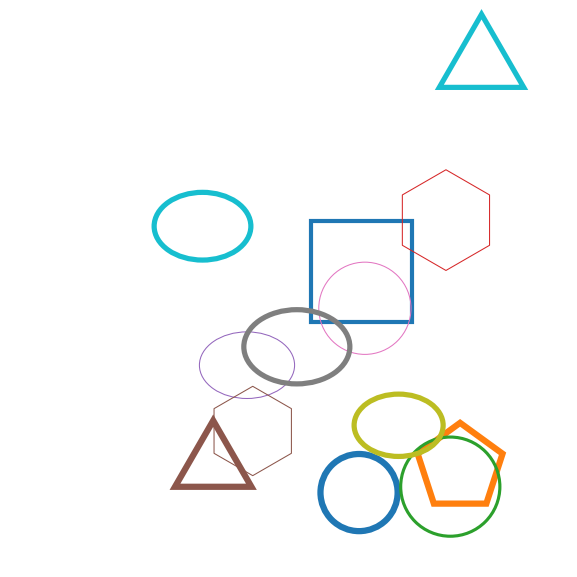[{"shape": "square", "thickness": 2, "radius": 0.44, "center": [0.626, 0.529]}, {"shape": "circle", "thickness": 3, "radius": 0.33, "center": [0.622, 0.146]}, {"shape": "pentagon", "thickness": 3, "radius": 0.39, "center": [0.797, 0.19]}, {"shape": "circle", "thickness": 1.5, "radius": 0.43, "center": [0.78, 0.156]}, {"shape": "hexagon", "thickness": 0.5, "radius": 0.44, "center": [0.772, 0.618]}, {"shape": "oval", "thickness": 0.5, "radius": 0.41, "center": [0.428, 0.367]}, {"shape": "triangle", "thickness": 3, "radius": 0.38, "center": [0.369, 0.194]}, {"shape": "hexagon", "thickness": 0.5, "radius": 0.39, "center": [0.438, 0.253]}, {"shape": "circle", "thickness": 0.5, "radius": 0.4, "center": [0.632, 0.465]}, {"shape": "oval", "thickness": 2.5, "radius": 0.46, "center": [0.514, 0.399]}, {"shape": "oval", "thickness": 2.5, "radius": 0.39, "center": [0.69, 0.263]}, {"shape": "oval", "thickness": 2.5, "radius": 0.42, "center": [0.351, 0.607]}, {"shape": "triangle", "thickness": 2.5, "radius": 0.42, "center": [0.834, 0.89]}]